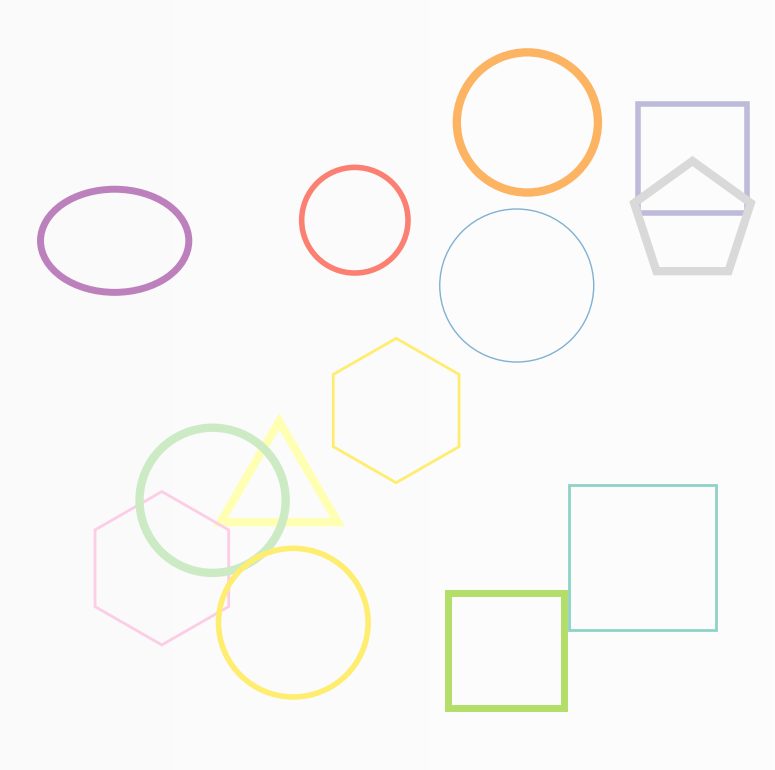[{"shape": "square", "thickness": 1, "radius": 0.47, "center": [0.829, 0.276]}, {"shape": "triangle", "thickness": 3, "radius": 0.44, "center": [0.36, 0.365]}, {"shape": "square", "thickness": 2, "radius": 0.35, "center": [0.894, 0.794]}, {"shape": "circle", "thickness": 2, "radius": 0.34, "center": [0.458, 0.714]}, {"shape": "circle", "thickness": 0.5, "radius": 0.5, "center": [0.667, 0.629]}, {"shape": "circle", "thickness": 3, "radius": 0.46, "center": [0.68, 0.841]}, {"shape": "square", "thickness": 2.5, "radius": 0.37, "center": [0.653, 0.155]}, {"shape": "hexagon", "thickness": 1, "radius": 0.5, "center": [0.209, 0.262]}, {"shape": "pentagon", "thickness": 3, "radius": 0.4, "center": [0.893, 0.712]}, {"shape": "oval", "thickness": 2.5, "radius": 0.48, "center": [0.148, 0.687]}, {"shape": "circle", "thickness": 3, "radius": 0.47, "center": [0.274, 0.35]}, {"shape": "circle", "thickness": 2, "radius": 0.48, "center": [0.378, 0.191]}, {"shape": "hexagon", "thickness": 1, "radius": 0.47, "center": [0.511, 0.467]}]